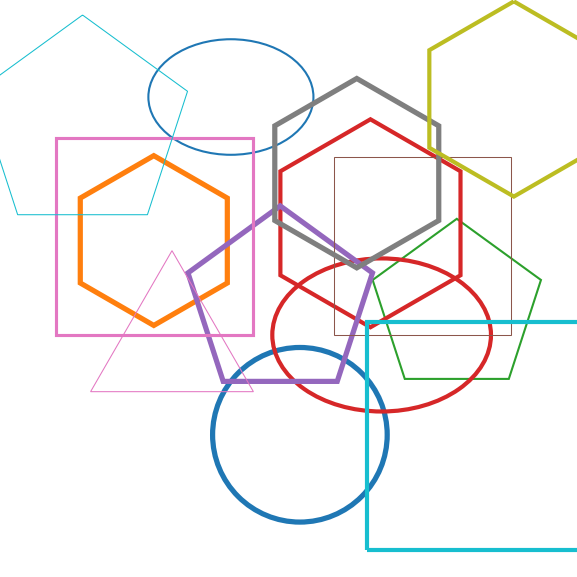[{"shape": "oval", "thickness": 1, "radius": 0.71, "center": [0.4, 0.831]}, {"shape": "circle", "thickness": 2.5, "radius": 0.76, "center": [0.519, 0.246]}, {"shape": "hexagon", "thickness": 2.5, "radius": 0.73, "center": [0.266, 0.583]}, {"shape": "pentagon", "thickness": 1, "radius": 0.77, "center": [0.791, 0.467]}, {"shape": "hexagon", "thickness": 2, "radius": 0.9, "center": [0.641, 0.613]}, {"shape": "oval", "thickness": 2, "radius": 0.95, "center": [0.661, 0.419]}, {"shape": "pentagon", "thickness": 2.5, "radius": 0.84, "center": [0.485, 0.475]}, {"shape": "square", "thickness": 0.5, "radius": 0.77, "center": [0.732, 0.573]}, {"shape": "square", "thickness": 1.5, "radius": 0.85, "center": [0.267, 0.589]}, {"shape": "triangle", "thickness": 0.5, "radius": 0.81, "center": [0.298, 0.402]}, {"shape": "hexagon", "thickness": 2.5, "radius": 0.82, "center": [0.618, 0.699]}, {"shape": "hexagon", "thickness": 2, "radius": 0.85, "center": [0.89, 0.828]}, {"shape": "pentagon", "thickness": 0.5, "radius": 0.96, "center": [0.143, 0.782]}, {"shape": "square", "thickness": 2, "radius": 0.99, "center": [0.833, 0.244]}]